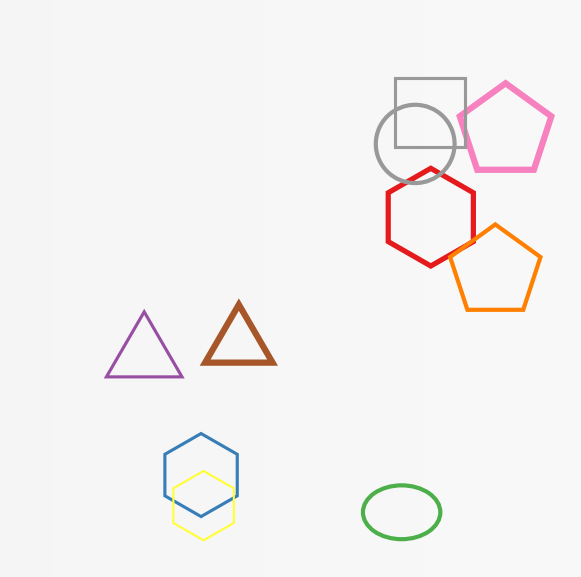[{"shape": "hexagon", "thickness": 2.5, "radius": 0.42, "center": [0.741, 0.623]}, {"shape": "hexagon", "thickness": 1.5, "radius": 0.36, "center": [0.346, 0.177]}, {"shape": "oval", "thickness": 2, "radius": 0.33, "center": [0.691, 0.112]}, {"shape": "triangle", "thickness": 1.5, "radius": 0.38, "center": [0.248, 0.384]}, {"shape": "pentagon", "thickness": 2, "radius": 0.41, "center": [0.852, 0.529]}, {"shape": "hexagon", "thickness": 1, "radius": 0.3, "center": [0.35, 0.124]}, {"shape": "triangle", "thickness": 3, "radius": 0.33, "center": [0.411, 0.405]}, {"shape": "pentagon", "thickness": 3, "radius": 0.41, "center": [0.87, 0.772]}, {"shape": "circle", "thickness": 2, "radius": 0.34, "center": [0.714, 0.75]}, {"shape": "square", "thickness": 1.5, "radius": 0.3, "center": [0.739, 0.804]}]